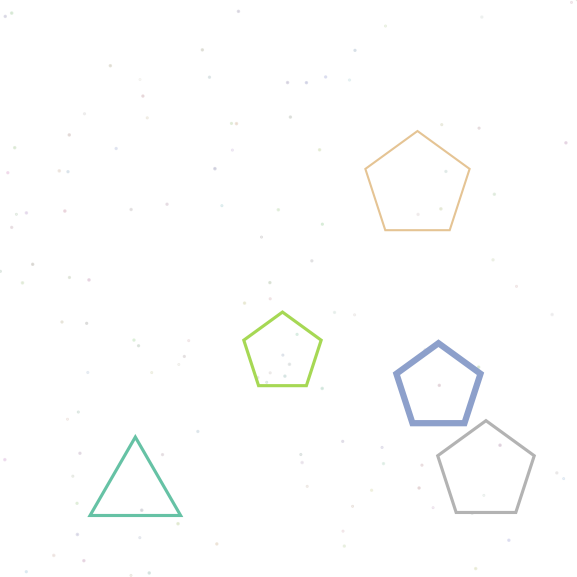[{"shape": "triangle", "thickness": 1.5, "radius": 0.45, "center": [0.234, 0.152]}, {"shape": "pentagon", "thickness": 3, "radius": 0.38, "center": [0.759, 0.328]}, {"shape": "pentagon", "thickness": 1.5, "radius": 0.35, "center": [0.489, 0.388]}, {"shape": "pentagon", "thickness": 1, "radius": 0.47, "center": [0.723, 0.677]}, {"shape": "pentagon", "thickness": 1.5, "radius": 0.44, "center": [0.842, 0.183]}]